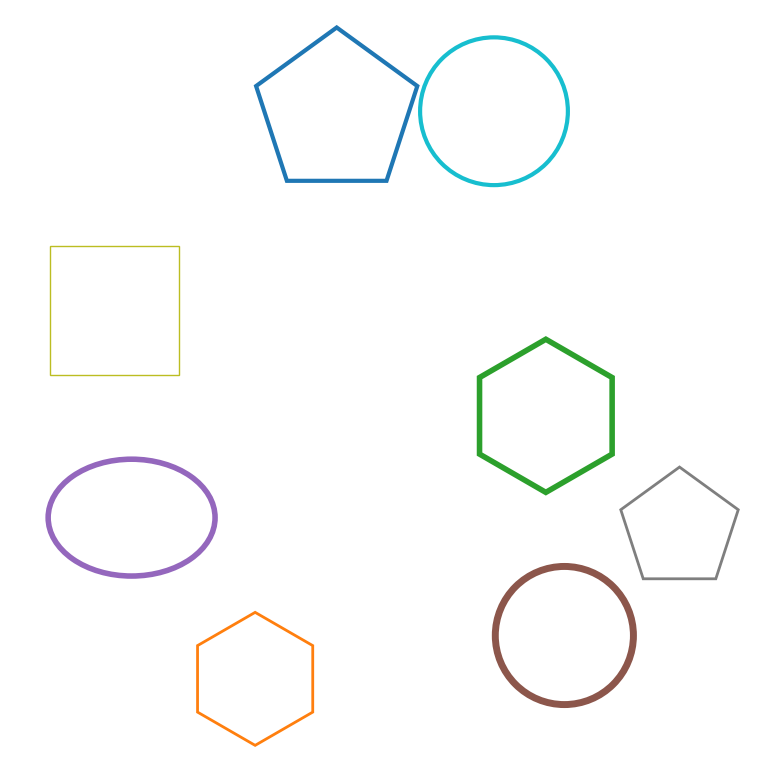[{"shape": "pentagon", "thickness": 1.5, "radius": 0.55, "center": [0.437, 0.854]}, {"shape": "hexagon", "thickness": 1, "radius": 0.43, "center": [0.331, 0.118]}, {"shape": "hexagon", "thickness": 2, "radius": 0.5, "center": [0.709, 0.46]}, {"shape": "oval", "thickness": 2, "radius": 0.54, "center": [0.171, 0.328]}, {"shape": "circle", "thickness": 2.5, "radius": 0.45, "center": [0.733, 0.175]}, {"shape": "pentagon", "thickness": 1, "radius": 0.4, "center": [0.882, 0.313]}, {"shape": "square", "thickness": 0.5, "radius": 0.42, "center": [0.149, 0.597]}, {"shape": "circle", "thickness": 1.5, "radius": 0.48, "center": [0.642, 0.856]}]